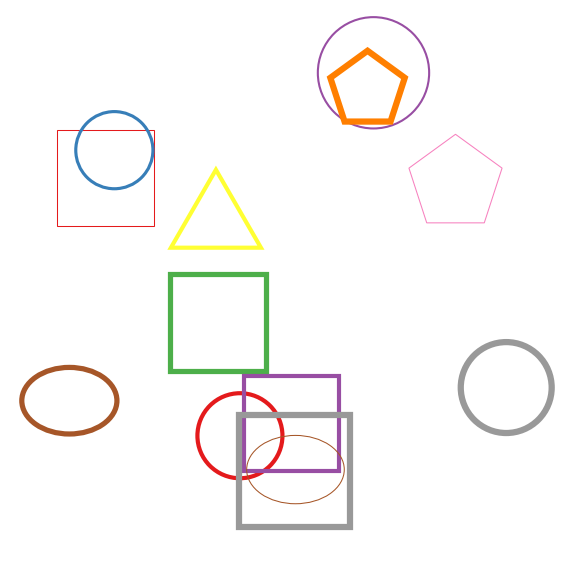[{"shape": "square", "thickness": 0.5, "radius": 0.42, "center": [0.182, 0.691]}, {"shape": "circle", "thickness": 2, "radius": 0.37, "center": [0.415, 0.245]}, {"shape": "circle", "thickness": 1.5, "radius": 0.33, "center": [0.198, 0.739]}, {"shape": "square", "thickness": 2.5, "radius": 0.42, "center": [0.377, 0.441]}, {"shape": "circle", "thickness": 1, "radius": 0.48, "center": [0.647, 0.873]}, {"shape": "square", "thickness": 2, "radius": 0.41, "center": [0.505, 0.266]}, {"shape": "pentagon", "thickness": 3, "radius": 0.34, "center": [0.636, 0.843]}, {"shape": "triangle", "thickness": 2, "radius": 0.45, "center": [0.374, 0.615]}, {"shape": "oval", "thickness": 0.5, "radius": 0.42, "center": [0.512, 0.186]}, {"shape": "oval", "thickness": 2.5, "radius": 0.41, "center": [0.12, 0.305]}, {"shape": "pentagon", "thickness": 0.5, "radius": 0.42, "center": [0.789, 0.682]}, {"shape": "square", "thickness": 3, "radius": 0.48, "center": [0.51, 0.184]}, {"shape": "circle", "thickness": 3, "radius": 0.39, "center": [0.877, 0.328]}]